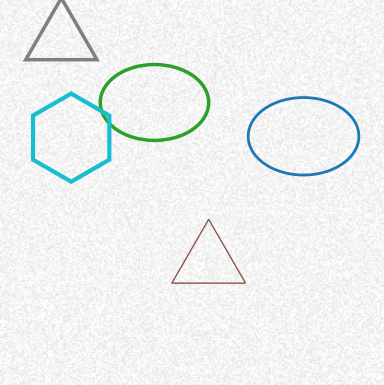[{"shape": "oval", "thickness": 2, "radius": 0.72, "center": [0.788, 0.646]}, {"shape": "oval", "thickness": 2.5, "radius": 0.7, "center": [0.401, 0.734]}, {"shape": "triangle", "thickness": 1, "radius": 0.55, "center": [0.542, 0.32]}, {"shape": "triangle", "thickness": 2.5, "radius": 0.53, "center": [0.159, 0.898]}, {"shape": "hexagon", "thickness": 3, "radius": 0.57, "center": [0.185, 0.642]}]